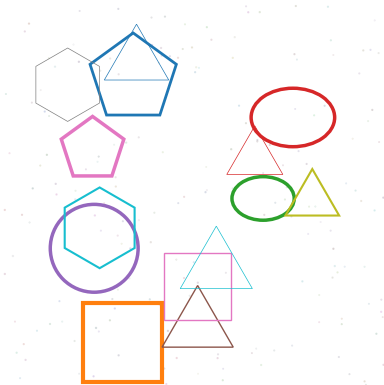[{"shape": "pentagon", "thickness": 2, "radius": 0.59, "center": [0.346, 0.797]}, {"shape": "triangle", "thickness": 0.5, "radius": 0.48, "center": [0.355, 0.841]}, {"shape": "square", "thickness": 3, "radius": 0.51, "center": [0.319, 0.11]}, {"shape": "oval", "thickness": 2.5, "radius": 0.4, "center": [0.683, 0.485]}, {"shape": "triangle", "thickness": 0.5, "radius": 0.42, "center": [0.662, 0.589]}, {"shape": "oval", "thickness": 2.5, "radius": 0.54, "center": [0.761, 0.695]}, {"shape": "circle", "thickness": 2.5, "radius": 0.57, "center": [0.245, 0.355]}, {"shape": "triangle", "thickness": 1, "radius": 0.53, "center": [0.513, 0.152]}, {"shape": "square", "thickness": 1, "radius": 0.43, "center": [0.513, 0.256]}, {"shape": "pentagon", "thickness": 2.5, "radius": 0.43, "center": [0.24, 0.612]}, {"shape": "hexagon", "thickness": 0.5, "radius": 0.48, "center": [0.176, 0.78]}, {"shape": "triangle", "thickness": 1.5, "radius": 0.4, "center": [0.811, 0.48]}, {"shape": "hexagon", "thickness": 1.5, "radius": 0.52, "center": [0.259, 0.408]}, {"shape": "triangle", "thickness": 0.5, "radius": 0.54, "center": [0.562, 0.304]}]